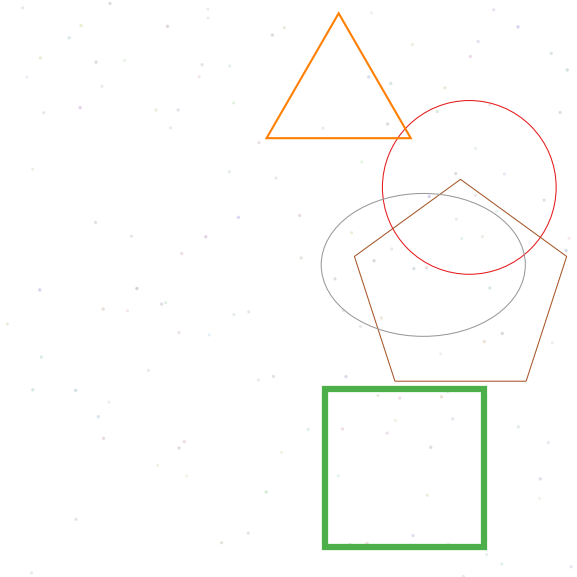[{"shape": "circle", "thickness": 0.5, "radius": 0.75, "center": [0.813, 0.675]}, {"shape": "square", "thickness": 3, "radius": 0.68, "center": [0.7, 0.188]}, {"shape": "triangle", "thickness": 1, "radius": 0.72, "center": [0.586, 0.832]}, {"shape": "pentagon", "thickness": 0.5, "radius": 0.97, "center": [0.797, 0.495]}, {"shape": "oval", "thickness": 0.5, "radius": 0.88, "center": [0.733, 0.54]}]